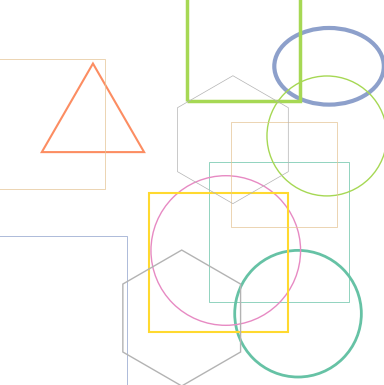[{"shape": "square", "thickness": 0.5, "radius": 0.91, "center": [0.725, 0.397]}, {"shape": "circle", "thickness": 2, "radius": 0.82, "center": [0.774, 0.185]}, {"shape": "triangle", "thickness": 1.5, "radius": 0.77, "center": [0.241, 0.682]}, {"shape": "square", "thickness": 0.5, "radius": 0.96, "center": [0.136, 0.193]}, {"shape": "oval", "thickness": 3, "radius": 0.71, "center": [0.855, 0.828]}, {"shape": "circle", "thickness": 1, "radius": 0.97, "center": [0.586, 0.349]}, {"shape": "square", "thickness": 2.5, "radius": 0.73, "center": [0.633, 0.884]}, {"shape": "circle", "thickness": 1, "radius": 0.78, "center": [0.849, 0.647]}, {"shape": "square", "thickness": 1.5, "radius": 0.9, "center": [0.568, 0.317]}, {"shape": "square", "thickness": 0.5, "radius": 0.84, "center": [0.103, 0.677]}, {"shape": "square", "thickness": 0.5, "radius": 0.69, "center": [0.738, 0.547]}, {"shape": "hexagon", "thickness": 0.5, "radius": 0.83, "center": [0.605, 0.637]}, {"shape": "hexagon", "thickness": 1, "radius": 0.88, "center": [0.472, 0.174]}]